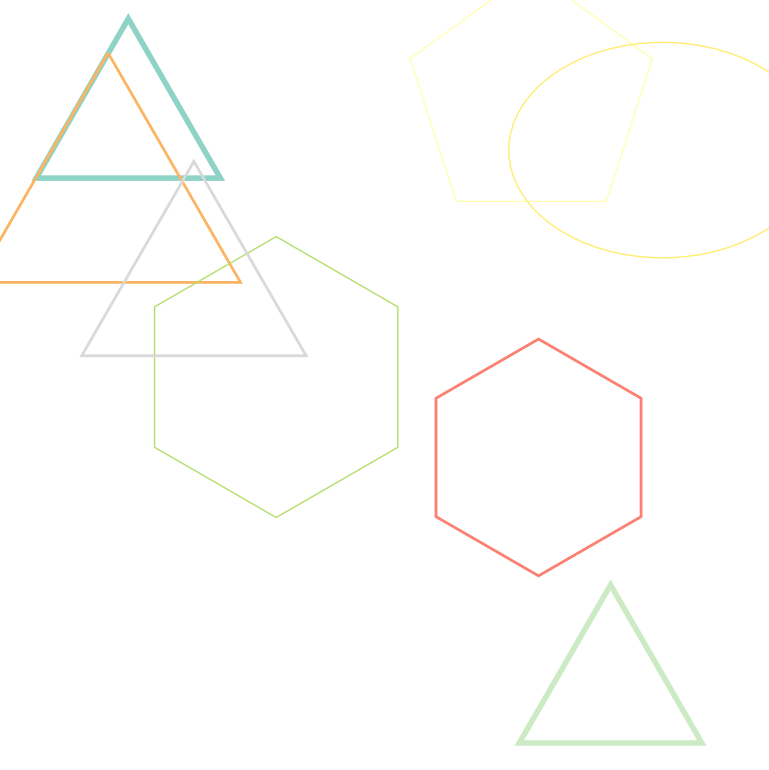[{"shape": "triangle", "thickness": 2, "radius": 0.69, "center": [0.167, 0.838]}, {"shape": "pentagon", "thickness": 0.5, "radius": 0.83, "center": [0.69, 0.872]}, {"shape": "hexagon", "thickness": 1, "radius": 0.77, "center": [0.699, 0.406]}, {"shape": "triangle", "thickness": 1, "radius": 0.99, "center": [0.14, 0.733]}, {"shape": "hexagon", "thickness": 0.5, "radius": 0.91, "center": [0.359, 0.51]}, {"shape": "triangle", "thickness": 1, "radius": 0.84, "center": [0.252, 0.622]}, {"shape": "triangle", "thickness": 2, "radius": 0.68, "center": [0.793, 0.104]}, {"shape": "oval", "thickness": 0.5, "radius": 1.0, "center": [0.861, 0.805]}]